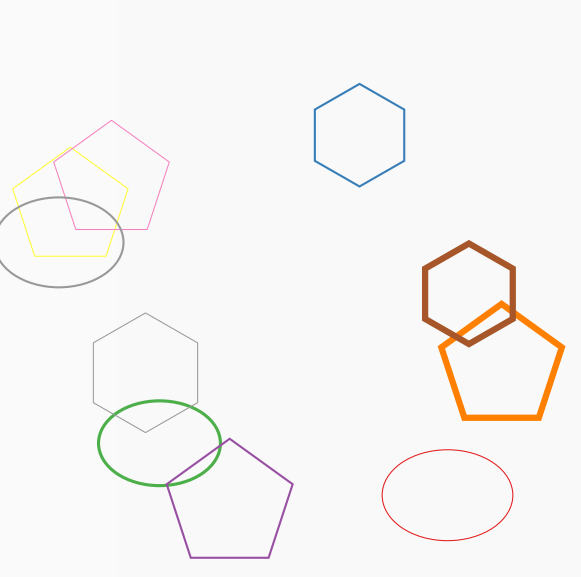[{"shape": "oval", "thickness": 0.5, "radius": 0.56, "center": [0.77, 0.142]}, {"shape": "hexagon", "thickness": 1, "radius": 0.44, "center": [0.619, 0.765]}, {"shape": "oval", "thickness": 1.5, "radius": 0.52, "center": [0.274, 0.232]}, {"shape": "pentagon", "thickness": 1, "radius": 0.57, "center": [0.395, 0.125]}, {"shape": "pentagon", "thickness": 3, "radius": 0.54, "center": [0.863, 0.364]}, {"shape": "pentagon", "thickness": 0.5, "radius": 0.52, "center": [0.121, 0.64]}, {"shape": "hexagon", "thickness": 3, "radius": 0.44, "center": [0.807, 0.49]}, {"shape": "pentagon", "thickness": 0.5, "radius": 0.52, "center": [0.192, 0.686]}, {"shape": "oval", "thickness": 1, "radius": 0.56, "center": [0.101, 0.579]}, {"shape": "hexagon", "thickness": 0.5, "radius": 0.52, "center": [0.25, 0.354]}]